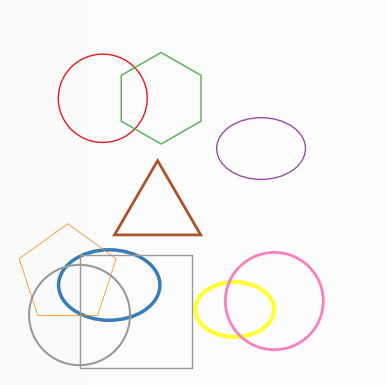[{"shape": "circle", "thickness": 1, "radius": 0.57, "center": [0.265, 0.745]}, {"shape": "oval", "thickness": 2.5, "radius": 0.65, "center": [0.282, 0.26]}, {"shape": "hexagon", "thickness": 1, "radius": 0.59, "center": [0.416, 0.745]}, {"shape": "oval", "thickness": 1, "radius": 0.57, "center": [0.674, 0.614]}, {"shape": "pentagon", "thickness": 0.5, "radius": 0.66, "center": [0.175, 0.287]}, {"shape": "oval", "thickness": 3, "radius": 0.51, "center": [0.606, 0.196]}, {"shape": "triangle", "thickness": 2, "radius": 0.64, "center": [0.407, 0.454]}, {"shape": "circle", "thickness": 2, "radius": 0.63, "center": [0.708, 0.218]}, {"shape": "square", "thickness": 1, "radius": 0.73, "center": [0.351, 0.191]}, {"shape": "circle", "thickness": 1.5, "radius": 0.65, "center": [0.205, 0.182]}]